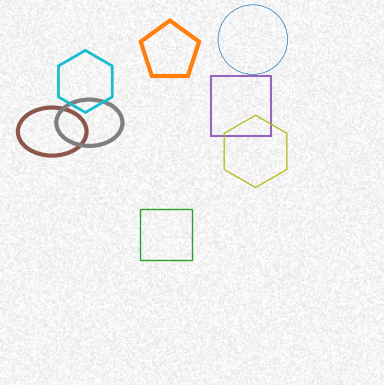[{"shape": "circle", "thickness": 0.5, "radius": 0.45, "center": [0.657, 0.897]}, {"shape": "pentagon", "thickness": 3, "radius": 0.4, "center": [0.441, 0.867]}, {"shape": "square", "thickness": 1, "radius": 0.34, "center": [0.432, 0.391]}, {"shape": "square", "thickness": 1.5, "radius": 0.39, "center": [0.626, 0.724]}, {"shape": "oval", "thickness": 3, "radius": 0.45, "center": [0.136, 0.658]}, {"shape": "oval", "thickness": 3, "radius": 0.43, "center": [0.232, 0.681]}, {"shape": "hexagon", "thickness": 1, "radius": 0.47, "center": [0.664, 0.607]}, {"shape": "hexagon", "thickness": 2, "radius": 0.4, "center": [0.222, 0.789]}]